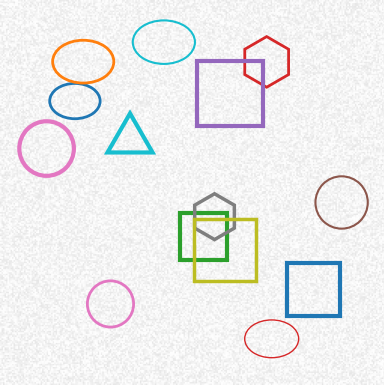[{"shape": "oval", "thickness": 2, "radius": 0.33, "center": [0.195, 0.737]}, {"shape": "square", "thickness": 3, "radius": 0.35, "center": [0.815, 0.249]}, {"shape": "oval", "thickness": 2, "radius": 0.4, "center": [0.216, 0.84]}, {"shape": "square", "thickness": 3, "radius": 0.31, "center": [0.527, 0.385]}, {"shape": "oval", "thickness": 1, "radius": 0.35, "center": [0.706, 0.12]}, {"shape": "hexagon", "thickness": 2, "radius": 0.33, "center": [0.693, 0.839]}, {"shape": "square", "thickness": 3, "radius": 0.43, "center": [0.597, 0.757]}, {"shape": "circle", "thickness": 1.5, "radius": 0.34, "center": [0.887, 0.474]}, {"shape": "circle", "thickness": 3, "radius": 0.35, "center": [0.121, 0.614]}, {"shape": "circle", "thickness": 2, "radius": 0.3, "center": [0.287, 0.21]}, {"shape": "hexagon", "thickness": 2.5, "radius": 0.3, "center": [0.557, 0.437]}, {"shape": "square", "thickness": 2.5, "radius": 0.4, "center": [0.586, 0.35]}, {"shape": "oval", "thickness": 1.5, "radius": 0.4, "center": [0.426, 0.89]}, {"shape": "triangle", "thickness": 3, "radius": 0.34, "center": [0.338, 0.638]}]